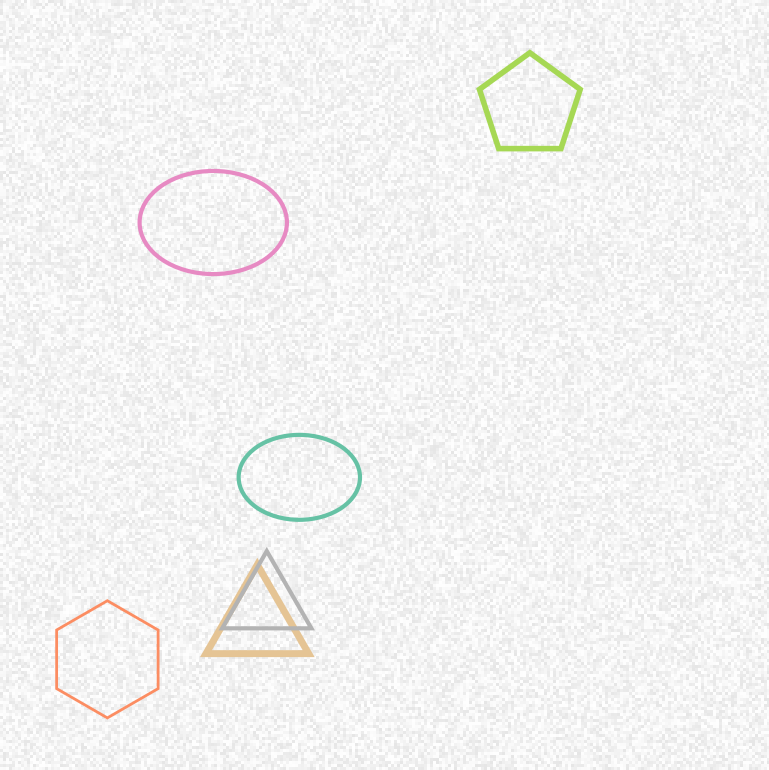[{"shape": "oval", "thickness": 1.5, "radius": 0.39, "center": [0.389, 0.38]}, {"shape": "hexagon", "thickness": 1, "radius": 0.38, "center": [0.139, 0.144]}, {"shape": "oval", "thickness": 1.5, "radius": 0.48, "center": [0.277, 0.711]}, {"shape": "pentagon", "thickness": 2, "radius": 0.34, "center": [0.688, 0.863]}, {"shape": "triangle", "thickness": 2.5, "radius": 0.38, "center": [0.334, 0.19]}, {"shape": "triangle", "thickness": 1.5, "radius": 0.33, "center": [0.346, 0.217]}]